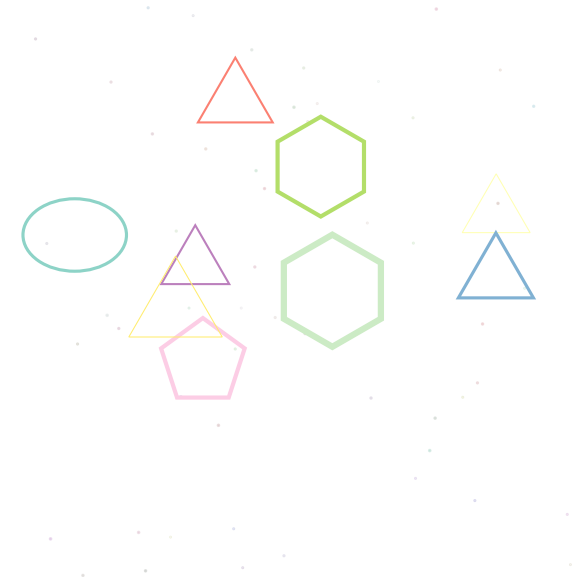[{"shape": "oval", "thickness": 1.5, "radius": 0.45, "center": [0.129, 0.592]}, {"shape": "triangle", "thickness": 0.5, "radius": 0.34, "center": [0.859, 0.63]}, {"shape": "triangle", "thickness": 1, "radius": 0.37, "center": [0.407, 0.825]}, {"shape": "triangle", "thickness": 1.5, "radius": 0.38, "center": [0.859, 0.521]}, {"shape": "hexagon", "thickness": 2, "radius": 0.43, "center": [0.555, 0.711]}, {"shape": "pentagon", "thickness": 2, "radius": 0.38, "center": [0.351, 0.372]}, {"shape": "triangle", "thickness": 1, "radius": 0.34, "center": [0.338, 0.541]}, {"shape": "hexagon", "thickness": 3, "radius": 0.49, "center": [0.576, 0.496]}, {"shape": "triangle", "thickness": 0.5, "radius": 0.47, "center": [0.304, 0.462]}]